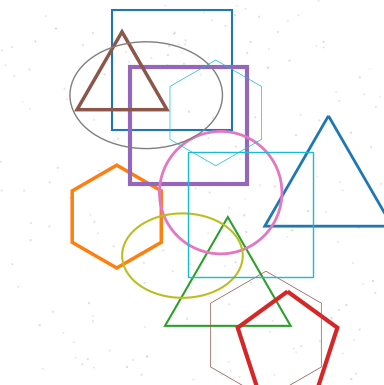[{"shape": "square", "thickness": 1.5, "radius": 0.78, "center": [0.448, 0.818]}, {"shape": "triangle", "thickness": 2, "radius": 0.96, "center": [0.853, 0.508]}, {"shape": "hexagon", "thickness": 2.5, "radius": 0.67, "center": [0.303, 0.437]}, {"shape": "triangle", "thickness": 1.5, "radius": 0.94, "center": [0.592, 0.248]}, {"shape": "pentagon", "thickness": 3, "radius": 0.68, "center": [0.747, 0.107]}, {"shape": "square", "thickness": 3, "radius": 0.76, "center": [0.49, 0.674]}, {"shape": "hexagon", "thickness": 0.5, "radius": 0.83, "center": [0.691, 0.13]}, {"shape": "triangle", "thickness": 2.5, "radius": 0.67, "center": [0.317, 0.783]}, {"shape": "circle", "thickness": 2, "radius": 0.8, "center": [0.573, 0.5]}, {"shape": "oval", "thickness": 1, "radius": 0.99, "center": [0.38, 0.753]}, {"shape": "oval", "thickness": 1.5, "radius": 0.78, "center": [0.474, 0.336]}, {"shape": "square", "thickness": 1, "radius": 0.81, "center": [0.651, 0.442]}, {"shape": "hexagon", "thickness": 0.5, "radius": 0.69, "center": [0.56, 0.707]}]